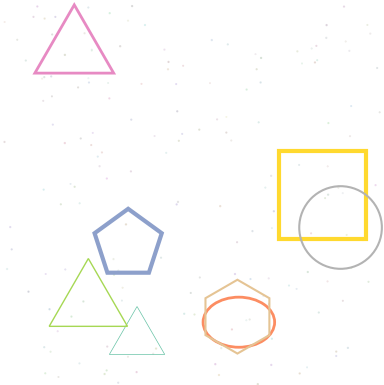[{"shape": "triangle", "thickness": 0.5, "radius": 0.42, "center": [0.356, 0.121]}, {"shape": "oval", "thickness": 2, "radius": 0.46, "center": [0.62, 0.163]}, {"shape": "pentagon", "thickness": 3, "radius": 0.46, "center": [0.333, 0.366]}, {"shape": "triangle", "thickness": 2, "radius": 0.59, "center": [0.193, 0.869]}, {"shape": "triangle", "thickness": 1, "radius": 0.59, "center": [0.229, 0.211]}, {"shape": "square", "thickness": 3, "radius": 0.57, "center": [0.838, 0.494]}, {"shape": "hexagon", "thickness": 1.5, "radius": 0.48, "center": [0.617, 0.178]}, {"shape": "circle", "thickness": 1.5, "radius": 0.54, "center": [0.885, 0.409]}]